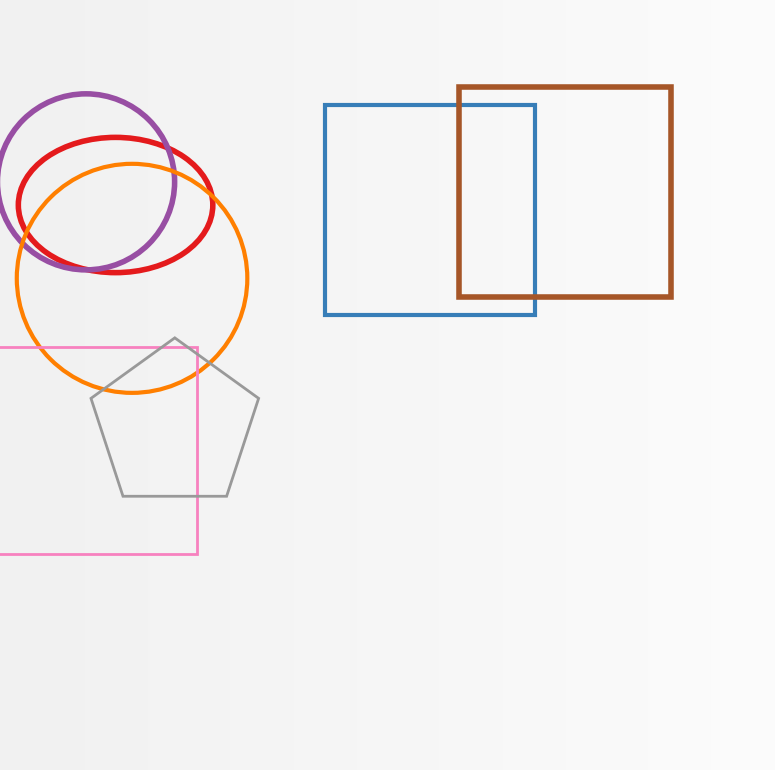[{"shape": "oval", "thickness": 2, "radius": 0.63, "center": [0.149, 0.734]}, {"shape": "square", "thickness": 1.5, "radius": 0.68, "center": [0.555, 0.727]}, {"shape": "circle", "thickness": 2, "radius": 0.57, "center": [0.111, 0.764]}, {"shape": "circle", "thickness": 1.5, "radius": 0.74, "center": [0.17, 0.639]}, {"shape": "square", "thickness": 2, "radius": 0.68, "center": [0.729, 0.751]}, {"shape": "square", "thickness": 1, "radius": 0.67, "center": [0.119, 0.415]}, {"shape": "pentagon", "thickness": 1, "radius": 0.57, "center": [0.226, 0.448]}]